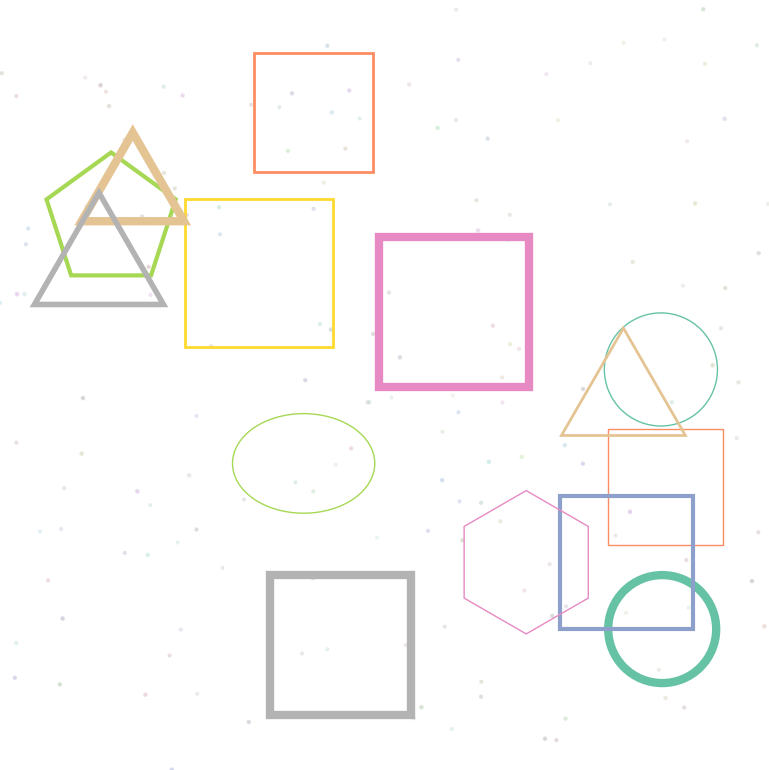[{"shape": "circle", "thickness": 3, "radius": 0.35, "center": [0.86, 0.183]}, {"shape": "circle", "thickness": 0.5, "radius": 0.37, "center": [0.858, 0.52]}, {"shape": "square", "thickness": 1, "radius": 0.39, "center": [0.407, 0.854]}, {"shape": "square", "thickness": 0.5, "radius": 0.38, "center": [0.864, 0.367]}, {"shape": "square", "thickness": 1.5, "radius": 0.43, "center": [0.814, 0.269]}, {"shape": "square", "thickness": 3, "radius": 0.49, "center": [0.59, 0.595]}, {"shape": "hexagon", "thickness": 0.5, "radius": 0.47, "center": [0.683, 0.27]}, {"shape": "oval", "thickness": 0.5, "radius": 0.46, "center": [0.394, 0.398]}, {"shape": "pentagon", "thickness": 1.5, "radius": 0.44, "center": [0.144, 0.714]}, {"shape": "square", "thickness": 1, "radius": 0.48, "center": [0.336, 0.645]}, {"shape": "triangle", "thickness": 3, "radius": 0.38, "center": [0.172, 0.751]}, {"shape": "triangle", "thickness": 1, "radius": 0.46, "center": [0.81, 0.481]}, {"shape": "square", "thickness": 3, "radius": 0.46, "center": [0.442, 0.162]}, {"shape": "triangle", "thickness": 2, "radius": 0.48, "center": [0.129, 0.653]}]